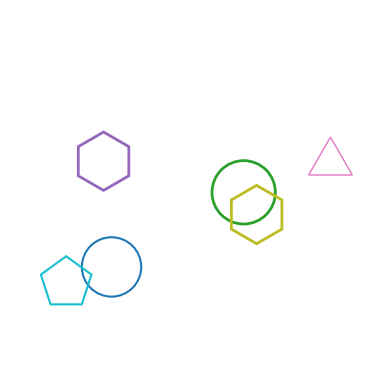[{"shape": "circle", "thickness": 1.5, "radius": 0.39, "center": [0.29, 0.307]}, {"shape": "circle", "thickness": 2, "radius": 0.41, "center": [0.633, 0.5]}, {"shape": "hexagon", "thickness": 2, "radius": 0.38, "center": [0.269, 0.581]}, {"shape": "triangle", "thickness": 1, "radius": 0.33, "center": [0.858, 0.578]}, {"shape": "hexagon", "thickness": 2, "radius": 0.38, "center": [0.667, 0.443]}, {"shape": "pentagon", "thickness": 1.5, "radius": 0.35, "center": [0.172, 0.265]}]